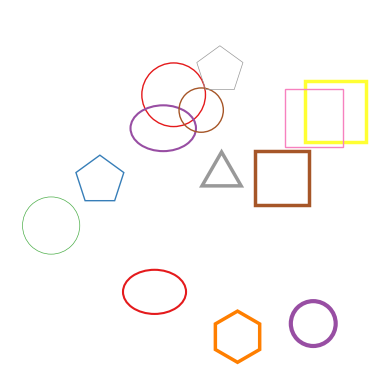[{"shape": "oval", "thickness": 1.5, "radius": 0.41, "center": [0.401, 0.242]}, {"shape": "circle", "thickness": 1, "radius": 0.41, "center": [0.451, 0.754]}, {"shape": "pentagon", "thickness": 1, "radius": 0.33, "center": [0.259, 0.532]}, {"shape": "circle", "thickness": 0.5, "radius": 0.37, "center": [0.133, 0.414]}, {"shape": "oval", "thickness": 1.5, "radius": 0.43, "center": [0.424, 0.667]}, {"shape": "circle", "thickness": 3, "radius": 0.29, "center": [0.814, 0.16]}, {"shape": "hexagon", "thickness": 2.5, "radius": 0.33, "center": [0.617, 0.125]}, {"shape": "square", "thickness": 2.5, "radius": 0.39, "center": [0.872, 0.71]}, {"shape": "circle", "thickness": 1, "radius": 0.29, "center": [0.523, 0.714]}, {"shape": "square", "thickness": 2.5, "radius": 0.35, "center": [0.733, 0.538]}, {"shape": "square", "thickness": 1, "radius": 0.38, "center": [0.815, 0.693]}, {"shape": "pentagon", "thickness": 0.5, "radius": 0.32, "center": [0.571, 0.818]}, {"shape": "triangle", "thickness": 2.5, "radius": 0.29, "center": [0.576, 0.547]}]